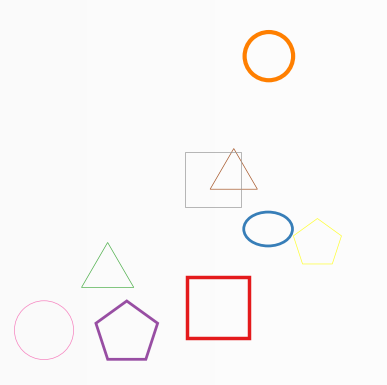[{"shape": "square", "thickness": 2.5, "radius": 0.4, "center": [0.563, 0.201]}, {"shape": "oval", "thickness": 2, "radius": 0.31, "center": [0.692, 0.405]}, {"shape": "triangle", "thickness": 0.5, "radius": 0.39, "center": [0.278, 0.292]}, {"shape": "pentagon", "thickness": 2, "radius": 0.42, "center": [0.327, 0.134]}, {"shape": "circle", "thickness": 3, "radius": 0.31, "center": [0.694, 0.854]}, {"shape": "pentagon", "thickness": 0.5, "radius": 0.33, "center": [0.819, 0.367]}, {"shape": "triangle", "thickness": 0.5, "radius": 0.35, "center": [0.603, 0.544]}, {"shape": "circle", "thickness": 0.5, "radius": 0.38, "center": [0.114, 0.142]}, {"shape": "square", "thickness": 0.5, "radius": 0.36, "center": [0.55, 0.533]}]